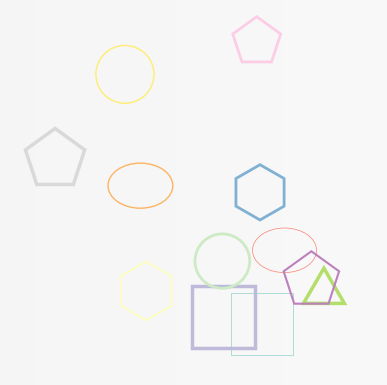[{"shape": "square", "thickness": 0.5, "radius": 0.41, "center": [0.676, 0.159]}, {"shape": "hexagon", "thickness": 1, "radius": 0.38, "center": [0.377, 0.244]}, {"shape": "square", "thickness": 2.5, "radius": 0.4, "center": [0.577, 0.176]}, {"shape": "oval", "thickness": 0.5, "radius": 0.41, "center": [0.734, 0.35]}, {"shape": "hexagon", "thickness": 2, "radius": 0.36, "center": [0.671, 0.5]}, {"shape": "oval", "thickness": 1, "radius": 0.42, "center": [0.362, 0.518]}, {"shape": "triangle", "thickness": 2.5, "radius": 0.3, "center": [0.836, 0.242]}, {"shape": "pentagon", "thickness": 2, "radius": 0.32, "center": [0.663, 0.892]}, {"shape": "pentagon", "thickness": 2.5, "radius": 0.4, "center": [0.142, 0.586]}, {"shape": "pentagon", "thickness": 1.5, "radius": 0.38, "center": [0.804, 0.272]}, {"shape": "circle", "thickness": 2, "radius": 0.35, "center": [0.574, 0.322]}, {"shape": "circle", "thickness": 1, "radius": 0.38, "center": [0.322, 0.807]}]